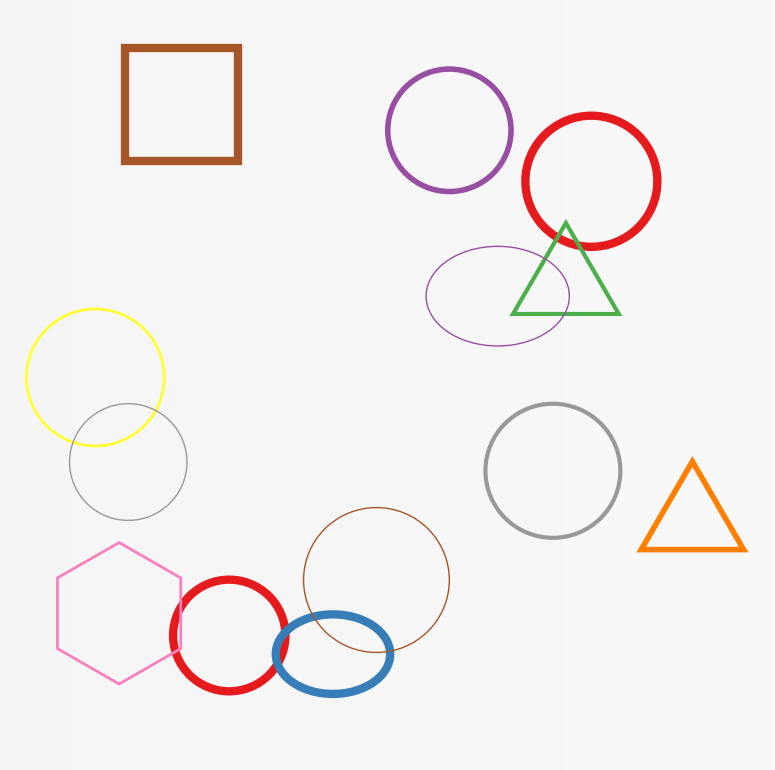[{"shape": "circle", "thickness": 3, "radius": 0.36, "center": [0.296, 0.175]}, {"shape": "circle", "thickness": 3, "radius": 0.43, "center": [0.763, 0.765]}, {"shape": "oval", "thickness": 3, "radius": 0.37, "center": [0.43, 0.15]}, {"shape": "triangle", "thickness": 1.5, "radius": 0.39, "center": [0.73, 0.632]}, {"shape": "oval", "thickness": 0.5, "radius": 0.46, "center": [0.642, 0.615]}, {"shape": "circle", "thickness": 2, "radius": 0.4, "center": [0.58, 0.831]}, {"shape": "triangle", "thickness": 2, "radius": 0.38, "center": [0.893, 0.324]}, {"shape": "circle", "thickness": 1, "radius": 0.44, "center": [0.123, 0.51]}, {"shape": "circle", "thickness": 0.5, "radius": 0.47, "center": [0.486, 0.247]}, {"shape": "square", "thickness": 3, "radius": 0.36, "center": [0.235, 0.864]}, {"shape": "hexagon", "thickness": 1, "radius": 0.46, "center": [0.154, 0.204]}, {"shape": "circle", "thickness": 1.5, "radius": 0.44, "center": [0.713, 0.389]}, {"shape": "circle", "thickness": 0.5, "radius": 0.38, "center": [0.165, 0.4]}]